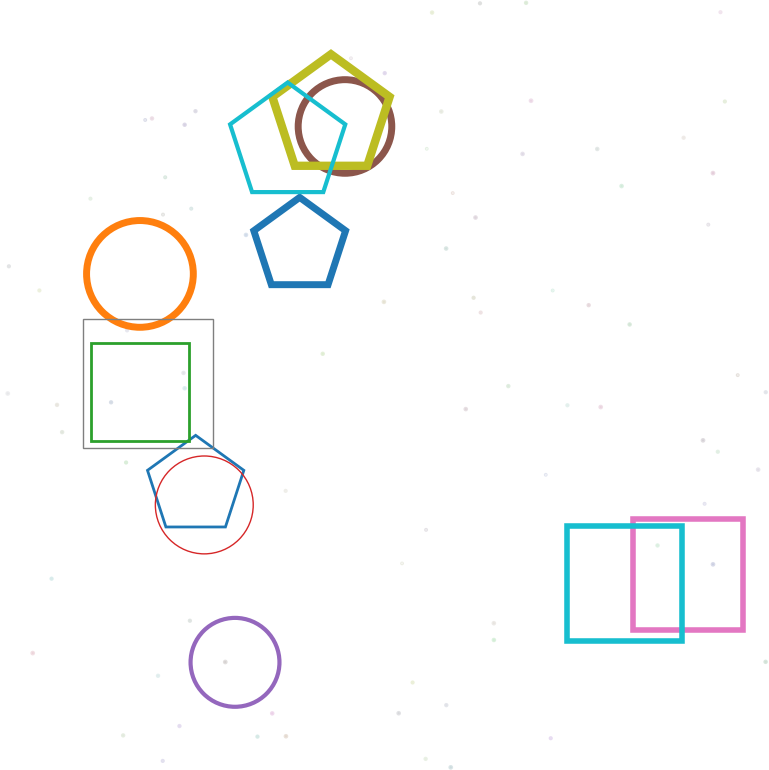[{"shape": "pentagon", "thickness": 1, "radius": 0.33, "center": [0.254, 0.369]}, {"shape": "pentagon", "thickness": 2.5, "radius": 0.31, "center": [0.389, 0.681]}, {"shape": "circle", "thickness": 2.5, "radius": 0.35, "center": [0.182, 0.644]}, {"shape": "square", "thickness": 1, "radius": 0.32, "center": [0.182, 0.491]}, {"shape": "circle", "thickness": 0.5, "radius": 0.32, "center": [0.265, 0.344]}, {"shape": "circle", "thickness": 1.5, "radius": 0.29, "center": [0.305, 0.14]}, {"shape": "circle", "thickness": 2.5, "radius": 0.3, "center": [0.448, 0.836]}, {"shape": "square", "thickness": 2, "radius": 0.36, "center": [0.894, 0.254]}, {"shape": "square", "thickness": 0.5, "radius": 0.42, "center": [0.192, 0.502]}, {"shape": "pentagon", "thickness": 3, "radius": 0.4, "center": [0.43, 0.849]}, {"shape": "pentagon", "thickness": 1.5, "radius": 0.39, "center": [0.374, 0.814]}, {"shape": "square", "thickness": 2, "radius": 0.37, "center": [0.81, 0.242]}]